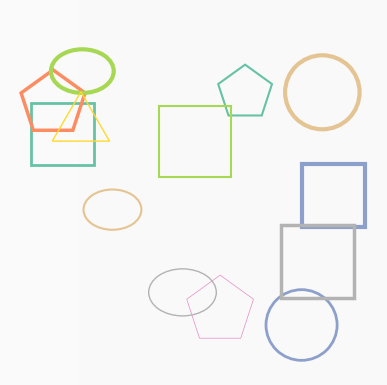[{"shape": "square", "thickness": 2, "radius": 0.41, "center": [0.162, 0.652]}, {"shape": "pentagon", "thickness": 1.5, "radius": 0.36, "center": [0.633, 0.759]}, {"shape": "pentagon", "thickness": 2.5, "radius": 0.43, "center": [0.137, 0.732]}, {"shape": "square", "thickness": 3, "radius": 0.41, "center": [0.861, 0.492]}, {"shape": "circle", "thickness": 2, "radius": 0.46, "center": [0.778, 0.156]}, {"shape": "pentagon", "thickness": 0.5, "radius": 0.45, "center": [0.568, 0.195]}, {"shape": "oval", "thickness": 3, "radius": 0.4, "center": [0.212, 0.815]}, {"shape": "square", "thickness": 1.5, "radius": 0.46, "center": [0.502, 0.632]}, {"shape": "triangle", "thickness": 1, "radius": 0.43, "center": [0.209, 0.676]}, {"shape": "oval", "thickness": 1.5, "radius": 0.37, "center": [0.29, 0.456]}, {"shape": "circle", "thickness": 3, "radius": 0.48, "center": [0.832, 0.76]}, {"shape": "oval", "thickness": 1, "radius": 0.44, "center": [0.471, 0.241]}, {"shape": "square", "thickness": 2.5, "radius": 0.47, "center": [0.819, 0.321]}]